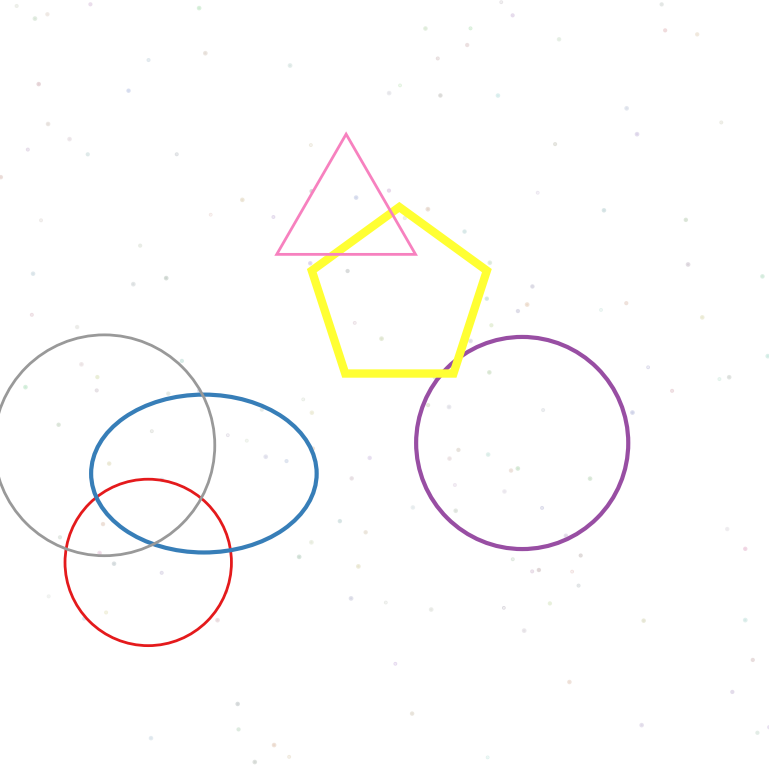[{"shape": "circle", "thickness": 1, "radius": 0.54, "center": [0.192, 0.27]}, {"shape": "oval", "thickness": 1.5, "radius": 0.73, "center": [0.265, 0.385]}, {"shape": "circle", "thickness": 1.5, "radius": 0.69, "center": [0.678, 0.425]}, {"shape": "pentagon", "thickness": 3, "radius": 0.6, "center": [0.519, 0.612]}, {"shape": "triangle", "thickness": 1, "radius": 0.52, "center": [0.45, 0.722]}, {"shape": "circle", "thickness": 1, "radius": 0.72, "center": [0.136, 0.422]}]